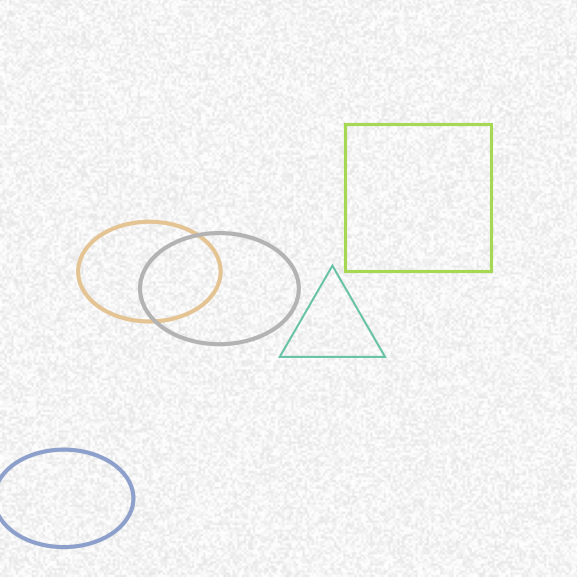[{"shape": "triangle", "thickness": 1, "radius": 0.53, "center": [0.576, 0.434]}, {"shape": "oval", "thickness": 2, "radius": 0.6, "center": [0.11, 0.136]}, {"shape": "square", "thickness": 1.5, "radius": 0.63, "center": [0.724, 0.657]}, {"shape": "oval", "thickness": 2, "radius": 0.62, "center": [0.259, 0.529]}, {"shape": "oval", "thickness": 2, "radius": 0.69, "center": [0.38, 0.499]}]